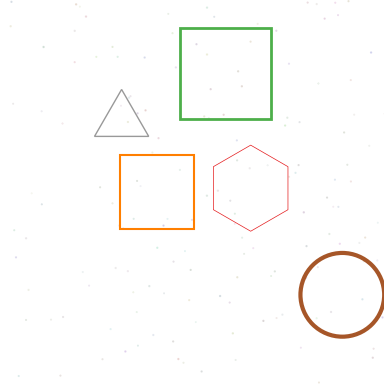[{"shape": "hexagon", "thickness": 0.5, "radius": 0.56, "center": [0.651, 0.511]}, {"shape": "square", "thickness": 2, "radius": 0.59, "center": [0.587, 0.809]}, {"shape": "square", "thickness": 1.5, "radius": 0.48, "center": [0.408, 0.501]}, {"shape": "circle", "thickness": 3, "radius": 0.54, "center": [0.889, 0.234]}, {"shape": "triangle", "thickness": 1, "radius": 0.41, "center": [0.316, 0.686]}]